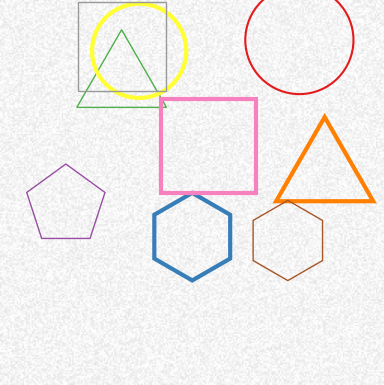[{"shape": "circle", "thickness": 1.5, "radius": 0.7, "center": [0.778, 0.896]}, {"shape": "hexagon", "thickness": 3, "radius": 0.57, "center": [0.499, 0.385]}, {"shape": "triangle", "thickness": 1, "radius": 0.67, "center": [0.316, 0.788]}, {"shape": "pentagon", "thickness": 1, "radius": 0.53, "center": [0.171, 0.467]}, {"shape": "triangle", "thickness": 3, "radius": 0.73, "center": [0.843, 0.55]}, {"shape": "circle", "thickness": 3, "radius": 0.61, "center": [0.362, 0.868]}, {"shape": "hexagon", "thickness": 1, "radius": 0.52, "center": [0.748, 0.375]}, {"shape": "square", "thickness": 3, "radius": 0.61, "center": [0.541, 0.62]}, {"shape": "square", "thickness": 1, "radius": 0.58, "center": [0.317, 0.879]}]